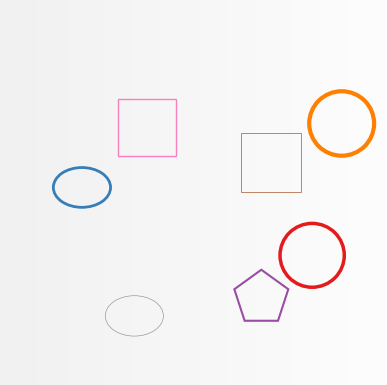[{"shape": "circle", "thickness": 2.5, "radius": 0.41, "center": [0.806, 0.337]}, {"shape": "oval", "thickness": 2, "radius": 0.37, "center": [0.211, 0.513]}, {"shape": "pentagon", "thickness": 1.5, "radius": 0.37, "center": [0.674, 0.226]}, {"shape": "circle", "thickness": 3, "radius": 0.42, "center": [0.882, 0.679]}, {"shape": "square", "thickness": 0.5, "radius": 0.39, "center": [0.7, 0.578]}, {"shape": "square", "thickness": 1, "radius": 0.38, "center": [0.38, 0.669]}, {"shape": "oval", "thickness": 0.5, "radius": 0.37, "center": [0.347, 0.18]}]